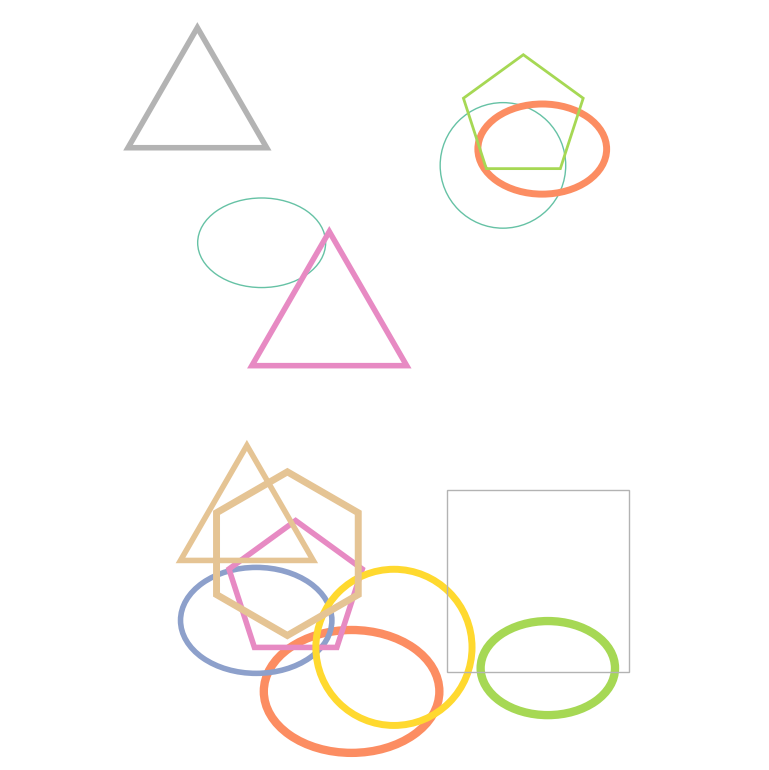[{"shape": "oval", "thickness": 0.5, "radius": 0.42, "center": [0.34, 0.685]}, {"shape": "circle", "thickness": 0.5, "radius": 0.41, "center": [0.653, 0.785]}, {"shape": "oval", "thickness": 2.5, "radius": 0.42, "center": [0.704, 0.806]}, {"shape": "oval", "thickness": 3, "radius": 0.57, "center": [0.457, 0.102]}, {"shape": "oval", "thickness": 2, "radius": 0.49, "center": [0.333, 0.194]}, {"shape": "pentagon", "thickness": 2, "radius": 0.46, "center": [0.384, 0.233]}, {"shape": "triangle", "thickness": 2, "radius": 0.58, "center": [0.428, 0.583]}, {"shape": "oval", "thickness": 3, "radius": 0.44, "center": [0.711, 0.132]}, {"shape": "pentagon", "thickness": 1, "radius": 0.41, "center": [0.68, 0.847]}, {"shape": "circle", "thickness": 2.5, "radius": 0.51, "center": [0.512, 0.159]}, {"shape": "hexagon", "thickness": 2.5, "radius": 0.53, "center": [0.373, 0.281]}, {"shape": "triangle", "thickness": 2, "radius": 0.5, "center": [0.321, 0.322]}, {"shape": "square", "thickness": 0.5, "radius": 0.59, "center": [0.699, 0.246]}, {"shape": "triangle", "thickness": 2, "radius": 0.52, "center": [0.256, 0.86]}]